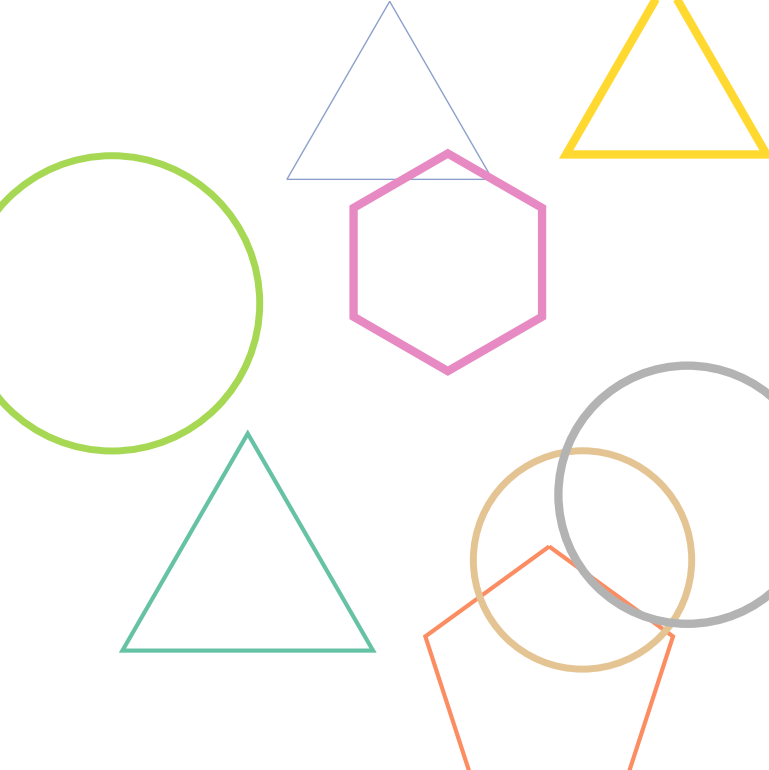[{"shape": "triangle", "thickness": 1.5, "radius": 0.94, "center": [0.322, 0.249]}, {"shape": "pentagon", "thickness": 1.5, "radius": 0.85, "center": [0.713, 0.121]}, {"shape": "triangle", "thickness": 0.5, "radius": 0.77, "center": [0.506, 0.844]}, {"shape": "hexagon", "thickness": 3, "radius": 0.71, "center": [0.582, 0.659]}, {"shape": "circle", "thickness": 2.5, "radius": 0.96, "center": [0.146, 0.606]}, {"shape": "triangle", "thickness": 3, "radius": 0.75, "center": [0.865, 0.875]}, {"shape": "circle", "thickness": 2.5, "radius": 0.71, "center": [0.757, 0.273]}, {"shape": "circle", "thickness": 3, "radius": 0.84, "center": [0.893, 0.358]}]